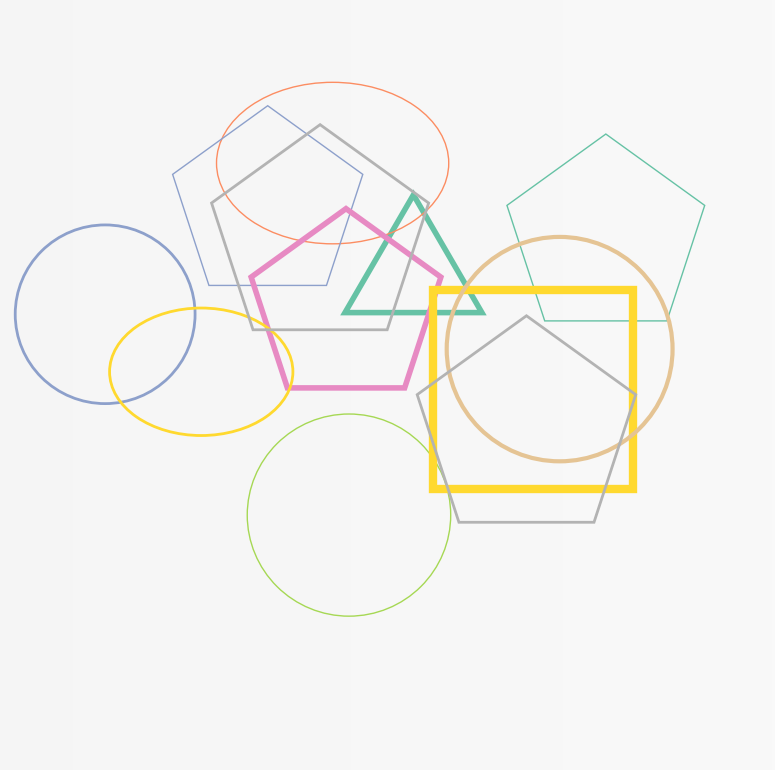[{"shape": "triangle", "thickness": 2, "radius": 0.51, "center": [0.533, 0.645]}, {"shape": "pentagon", "thickness": 0.5, "radius": 0.67, "center": [0.782, 0.692]}, {"shape": "oval", "thickness": 0.5, "radius": 0.75, "center": [0.429, 0.788]}, {"shape": "circle", "thickness": 1, "radius": 0.58, "center": [0.136, 0.592]}, {"shape": "pentagon", "thickness": 0.5, "radius": 0.64, "center": [0.345, 0.734]}, {"shape": "pentagon", "thickness": 2, "radius": 0.64, "center": [0.446, 0.6]}, {"shape": "circle", "thickness": 0.5, "radius": 0.66, "center": [0.45, 0.331]}, {"shape": "oval", "thickness": 1, "radius": 0.59, "center": [0.26, 0.517]}, {"shape": "square", "thickness": 3, "radius": 0.65, "center": [0.688, 0.495]}, {"shape": "circle", "thickness": 1.5, "radius": 0.73, "center": [0.722, 0.547]}, {"shape": "pentagon", "thickness": 1, "radius": 0.74, "center": [0.679, 0.442]}, {"shape": "pentagon", "thickness": 1, "radius": 0.74, "center": [0.413, 0.691]}]